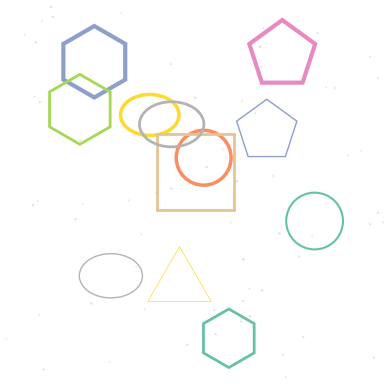[{"shape": "circle", "thickness": 1.5, "radius": 0.37, "center": [0.817, 0.426]}, {"shape": "hexagon", "thickness": 2, "radius": 0.38, "center": [0.594, 0.121]}, {"shape": "circle", "thickness": 2.5, "radius": 0.36, "center": [0.529, 0.59]}, {"shape": "hexagon", "thickness": 3, "radius": 0.46, "center": [0.245, 0.84]}, {"shape": "pentagon", "thickness": 1, "radius": 0.41, "center": [0.693, 0.66]}, {"shape": "pentagon", "thickness": 3, "radius": 0.45, "center": [0.733, 0.858]}, {"shape": "hexagon", "thickness": 2, "radius": 0.45, "center": [0.207, 0.716]}, {"shape": "oval", "thickness": 2.5, "radius": 0.38, "center": [0.389, 0.701]}, {"shape": "triangle", "thickness": 0.5, "radius": 0.47, "center": [0.466, 0.265]}, {"shape": "square", "thickness": 2, "radius": 0.5, "center": [0.508, 0.553]}, {"shape": "oval", "thickness": 2, "radius": 0.42, "center": [0.446, 0.677]}, {"shape": "oval", "thickness": 1, "radius": 0.41, "center": [0.288, 0.284]}]